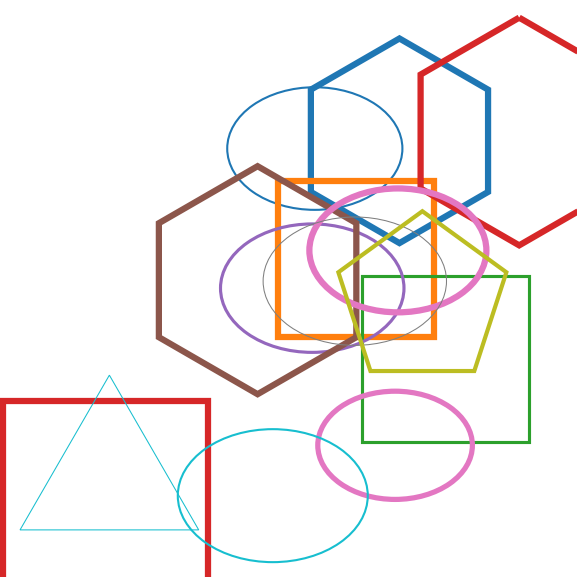[{"shape": "oval", "thickness": 1, "radius": 0.76, "center": [0.545, 0.742]}, {"shape": "hexagon", "thickness": 3, "radius": 0.89, "center": [0.692, 0.755]}, {"shape": "square", "thickness": 3, "radius": 0.68, "center": [0.617, 0.551]}, {"shape": "square", "thickness": 1.5, "radius": 0.72, "center": [0.772, 0.378]}, {"shape": "hexagon", "thickness": 3, "radius": 0.99, "center": [0.899, 0.771]}, {"shape": "square", "thickness": 3, "radius": 0.89, "center": [0.183, 0.127]}, {"shape": "oval", "thickness": 1.5, "radius": 0.79, "center": [0.541, 0.5]}, {"shape": "hexagon", "thickness": 3, "radius": 0.99, "center": [0.446, 0.514]}, {"shape": "oval", "thickness": 2.5, "radius": 0.67, "center": [0.684, 0.228]}, {"shape": "oval", "thickness": 3, "radius": 0.77, "center": [0.689, 0.566]}, {"shape": "oval", "thickness": 0.5, "radius": 0.79, "center": [0.614, 0.512]}, {"shape": "pentagon", "thickness": 2, "radius": 0.76, "center": [0.731, 0.48]}, {"shape": "triangle", "thickness": 0.5, "radius": 0.89, "center": [0.189, 0.171]}, {"shape": "oval", "thickness": 1, "radius": 0.82, "center": [0.472, 0.141]}]